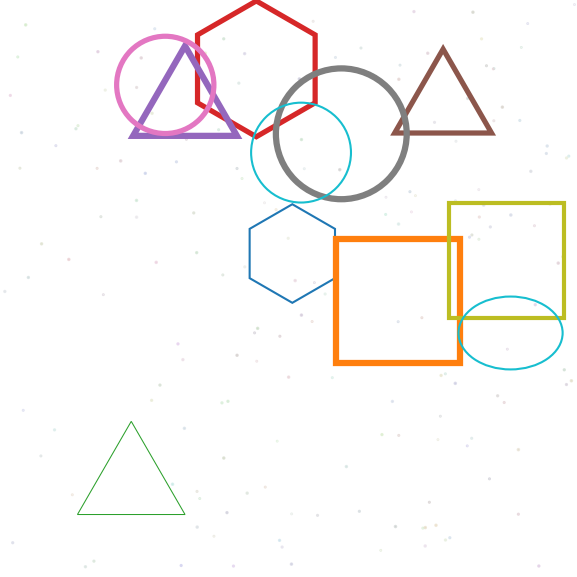[{"shape": "hexagon", "thickness": 1, "radius": 0.43, "center": [0.506, 0.56]}, {"shape": "square", "thickness": 3, "radius": 0.54, "center": [0.689, 0.478]}, {"shape": "triangle", "thickness": 0.5, "radius": 0.54, "center": [0.227, 0.162]}, {"shape": "hexagon", "thickness": 2.5, "radius": 0.59, "center": [0.444, 0.88]}, {"shape": "triangle", "thickness": 3, "radius": 0.52, "center": [0.32, 0.816]}, {"shape": "triangle", "thickness": 2.5, "radius": 0.48, "center": [0.767, 0.817]}, {"shape": "circle", "thickness": 2.5, "radius": 0.42, "center": [0.286, 0.852]}, {"shape": "circle", "thickness": 3, "radius": 0.57, "center": [0.591, 0.767]}, {"shape": "square", "thickness": 2, "radius": 0.5, "center": [0.877, 0.548]}, {"shape": "circle", "thickness": 1, "radius": 0.43, "center": [0.521, 0.735]}, {"shape": "oval", "thickness": 1, "radius": 0.45, "center": [0.884, 0.423]}]